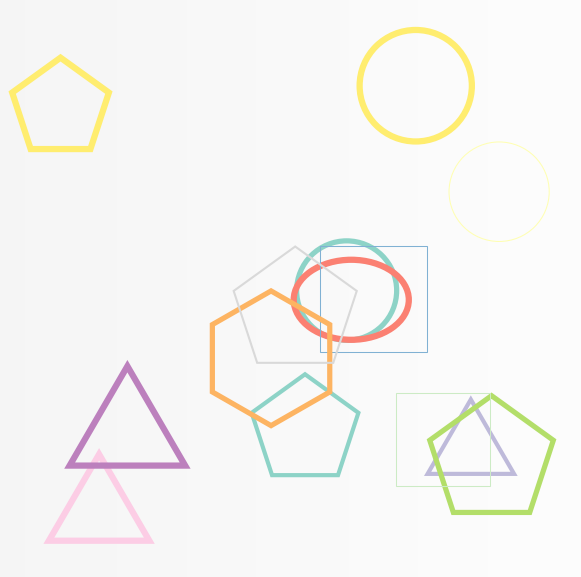[{"shape": "circle", "thickness": 2.5, "radius": 0.43, "center": [0.596, 0.496]}, {"shape": "pentagon", "thickness": 2, "radius": 0.48, "center": [0.525, 0.254]}, {"shape": "circle", "thickness": 0.5, "radius": 0.43, "center": [0.859, 0.667]}, {"shape": "triangle", "thickness": 2, "radius": 0.43, "center": [0.81, 0.222]}, {"shape": "oval", "thickness": 3, "radius": 0.5, "center": [0.604, 0.48]}, {"shape": "square", "thickness": 0.5, "radius": 0.46, "center": [0.642, 0.482]}, {"shape": "hexagon", "thickness": 2.5, "radius": 0.58, "center": [0.466, 0.379]}, {"shape": "pentagon", "thickness": 2.5, "radius": 0.56, "center": [0.846, 0.202]}, {"shape": "triangle", "thickness": 3, "radius": 0.5, "center": [0.171, 0.113]}, {"shape": "pentagon", "thickness": 1, "radius": 0.56, "center": [0.508, 0.461]}, {"shape": "triangle", "thickness": 3, "radius": 0.57, "center": [0.219, 0.25]}, {"shape": "square", "thickness": 0.5, "radius": 0.41, "center": [0.762, 0.238]}, {"shape": "circle", "thickness": 3, "radius": 0.48, "center": [0.715, 0.851]}, {"shape": "pentagon", "thickness": 3, "radius": 0.44, "center": [0.104, 0.812]}]